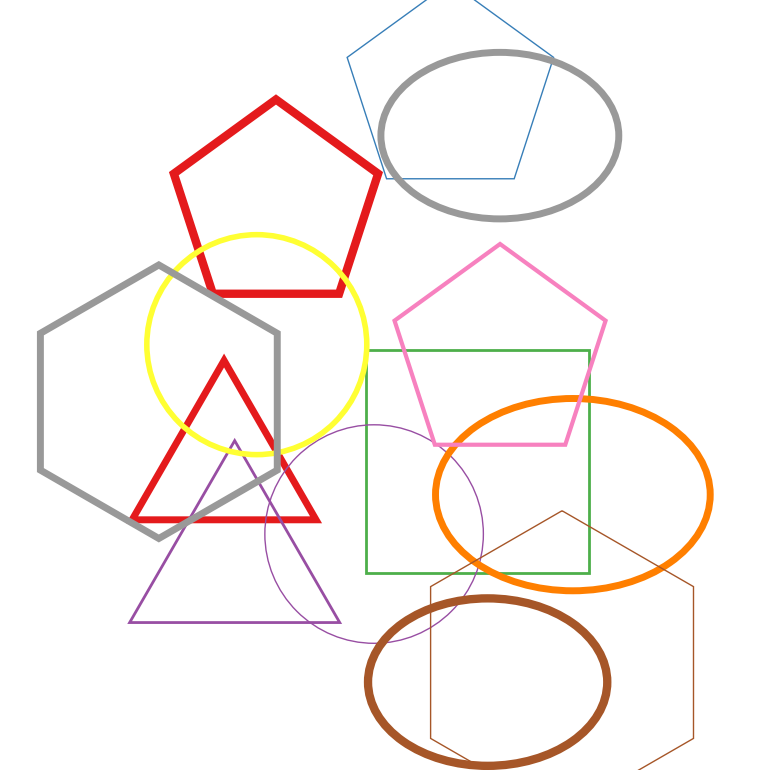[{"shape": "triangle", "thickness": 2.5, "radius": 0.69, "center": [0.291, 0.394]}, {"shape": "pentagon", "thickness": 3, "radius": 0.7, "center": [0.358, 0.731]}, {"shape": "pentagon", "thickness": 0.5, "radius": 0.7, "center": [0.585, 0.882]}, {"shape": "square", "thickness": 1, "radius": 0.72, "center": [0.62, 0.401]}, {"shape": "triangle", "thickness": 1, "radius": 0.79, "center": [0.305, 0.27]}, {"shape": "circle", "thickness": 0.5, "radius": 0.71, "center": [0.486, 0.306]}, {"shape": "oval", "thickness": 2.5, "radius": 0.89, "center": [0.744, 0.358]}, {"shape": "circle", "thickness": 2, "radius": 0.71, "center": [0.334, 0.552]}, {"shape": "hexagon", "thickness": 0.5, "radius": 0.99, "center": [0.73, 0.14]}, {"shape": "oval", "thickness": 3, "radius": 0.78, "center": [0.633, 0.114]}, {"shape": "pentagon", "thickness": 1.5, "radius": 0.72, "center": [0.649, 0.539]}, {"shape": "hexagon", "thickness": 2.5, "radius": 0.89, "center": [0.206, 0.478]}, {"shape": "oval", "thickness": 2.5, "radius": 0.77, "center": [0.649, 0.824]}]